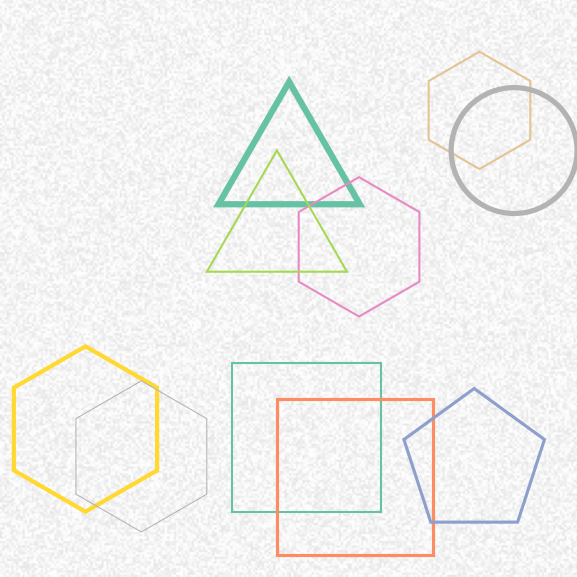[{"shape": "triangle", "thickness": 3, "radius": 0.71, "center": [0.501, 0.716]}, {"shape": "square", "thickness": 1, "radius": 0.65, "center": [0.531, 0.241]}, {"shape": "square", "thickness": 1.5, "radius": 0.68, "center": [0.615, 0.173]}, {"shape": "pentagon", "thickness": 1.5, "radius": 0.64, "center": [0.821, 0.199]}, {"shape": "hexagon", "thickness": 1, "radius": 0.6, "center": [0.622, 0.572]}, {"shape": "triangle", "thickness": 1, "radius": 0.7, "center": [0.479, 0.599]}, {"shape": "hexagon", "thickness": 2, "radius": 0.72, "center": [0.148, 0.256]}, {"shape": "hexagon", "thickness": 1, "radius": 0.51, "center": [0.83, 0.808]}, {"shape": "hexagon", "thickness": 0.5, "radius": 0.65, "center": [0.245, 0.209]}, {"shape": "circle", "thickness": 2.5, "radius": 0.55, "center": [0.89, 0.738]}]